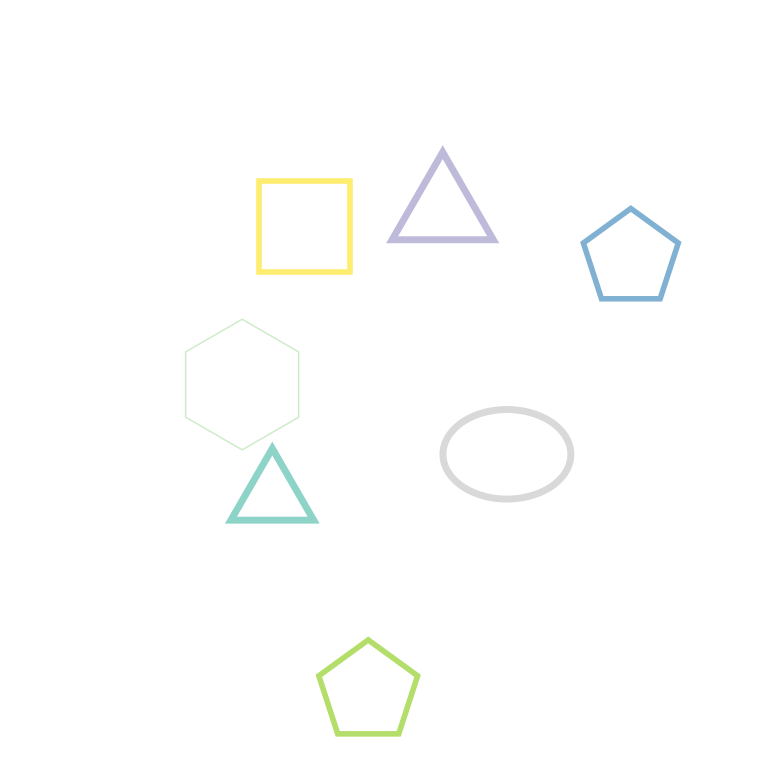[{"shape": "triangle", "thickness": 2.5, "radius": 0.31, "center": [0.354, 0.355]}, {"shape": "triangle", "thickness": 2.5, "radius": 0.38, "center": [0.575, 0.727]}, {"shape": "pentagon", "thickness": 2, "radius": 0.32, "center": [0.819, 0.664]}, {"shape": "pentagon", "thickness": 2, "radius": 0.34, "center": [0.478, 0.101]}, {"shape": "oval", "thickness": 2.5, "radius": 0.42, "center": [0.658, 0.41]}, {"shape": "hexagon", "thickness": 0.5, "radius": 0.42, "center": [0.314, 0.501]}, {"shape": "square", "thickness": 2, "radius": 0.3, "center": [0.396, 0.706]}]